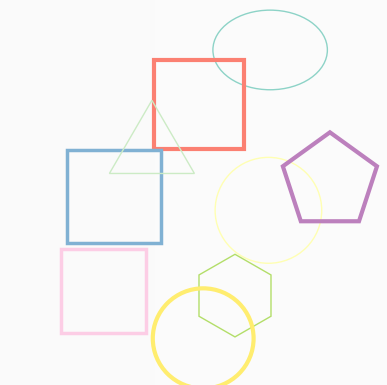[{"shape": "oval", "thickness": 1, "radius": 0.74, "center": [0.697, 0.87]}, {"shape": "circle", "thickness": 1, "radius": 0.69, "center": [0.693, 0.454]}, {"shape": "square", "thickness": 3, "radius": 0.58, "center": [0.513, 0.728]}, {"shape": "square", "thickness": 2.5, "radius": 0.6, "center": [0.294, 0.489]}, {"shape": "hexagon", "thickness": 1, "radius": 0.54, "center": [0.606, 0.232]}, {"shape": "square", "thickness": 2.5, "radius": 0.55, "center": [0.268, 0.244]}, {"shape": "pentagon", "thickness": 3, "radius": 0.64, "center": [0.851, 0.529]}, {"shape": "triangle", "thickness": 1, "radius": 0.63, "center": [0.392, 0.613]}, {"shape": "circle", "thickness": 3, "radius": 0.65, "center": [0.524, 0.121]}]